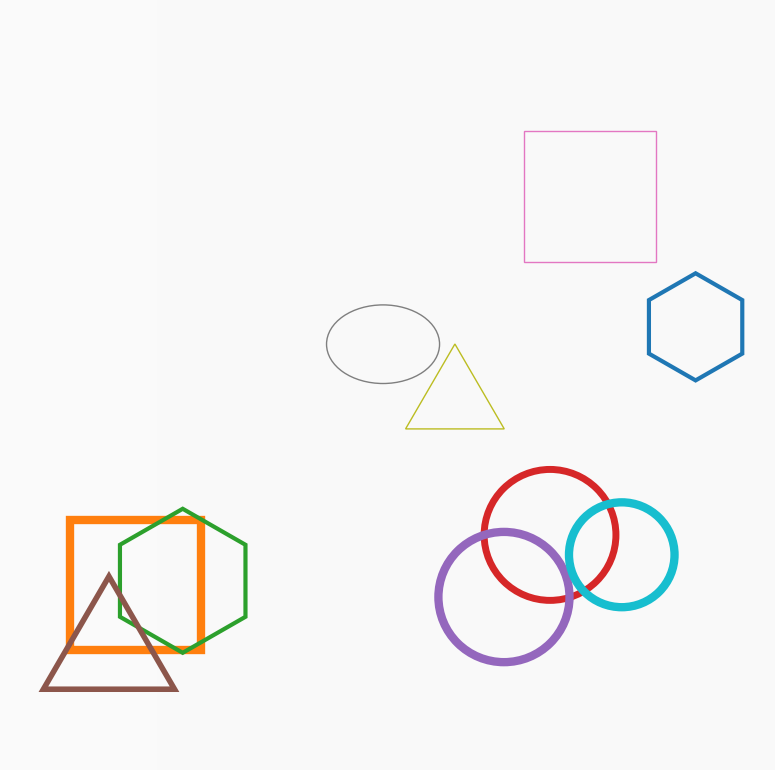[{"shape": "hexagon", "thickness": 1.5, "radius": 0.35, "center": [0.898, 0.576]}, {"shape": "square", "thickness": 3, "radius": 0.42, "center": [0.175, 0.24]}, {"shape": "hexagon", "thickness": 1.5, "radius": 0.47, "center": [0.236, 0.246]}, {"shape": "circle", "thickness": 2.5, "radius": 0.43, "center": [0.71, 0.305]}, {"shape": "circle", "thickness": 3, "radius": 0.42, "center": [0.65, 0.225]}, {"shape": "triangle", "thickness": 2, "radius": 0.49, "center": [0.141, 0.154]}, {"shape": "square", "thickness": 0.5, "radius": 0.43, "center": [0.762, 0.745]}, {"shape": "oval", "thickness": 0.5, "radius": 0.36, "center": [0.494, 0.553]}, {"shape": "triangle", "thickness": 0.5, "radius": 0.37, "center": [0.587, 0.48]}, {"shape": "circle", "thickness": 3, "radius": 0.34, "center": [0.802, 0.28]}]